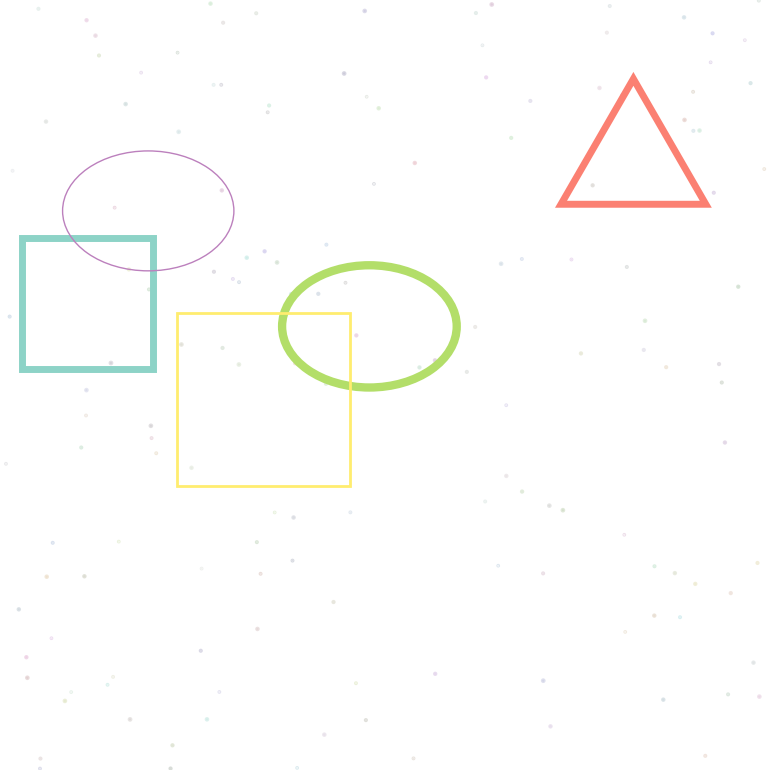[{"shape": "square", "thickness": 2.5, "radius": 0.43, "center": [0.113, 0.606]}, {"shape": "triangle", "thickness": 2.5, "radius": 0.54, "center": [0.823, 0.789]}, {"shape": "oval", "thickness": 3, "radius": 0.57, "center": [0.48, 0.576]}, {"shape": "oval", "thickness": 0.5, "radius": 0.56, "center": [0.193, 0.726]}, {"shape": "square", "thickness": 1, "radius": 0.56, "center": [0.342, 0.481]}]